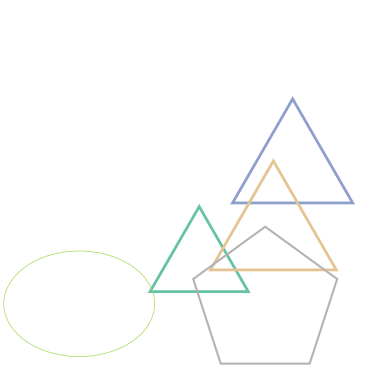[{"shape": "triangle", "thickness": 2, "radius": 0.74, "center": [0.517, 0.316]}, {"shape": "triangle", "thickness": 2, "radius": 0.9, "center": [0.76, 0.563]}, {"shape": "oval", "thickness": 0.5, "radius": 0.98, "center": [0.206, 0.211]}, {"shape": "triangle", "thickness": 2, "radius": 0.94, "center": [0.71, 0.393]}, {"shape": "pentagon", "thickness": 1.5, "radius": 0.98, "center": [0.689, 0.215]}]